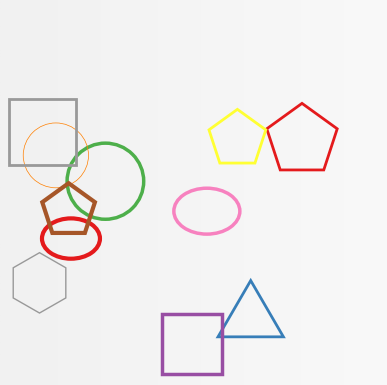[{"shape": "oval", "thickness": 3, "radius": 0.37, "center": [0.183, 0.38]}, {"shape": "pentagon", "thickness": 2, "radius": 0.48, "center": [0.779, 0.636]}, {"shape": "triangle", "thickness": 2, "radius": 0.49, "center": [0.647, 0.174]}, {"shape": "circle", "thickness": 2.5, "radius": 0.49, "center": [0.272, 0.529]}, {"shape": "square", "thickness": 2.5, "radius": 0.39, "center": [0.496, 0.107]}, {"shape": "circle", "thickness": 0.5, "radius": 0.42, "center": [0.144, 0.596]}, {"shape": "pentagon", "thickness": 2, "radius": 0.39, "center": [0.613, 0.639]}, {"shape": "pentagon", "thickness": 3, "radius": 0.36, "center": [0.177, 0.453]}, {"shape": "oval", "thickness": 2.5, "radius": 0.43, "center": [0.534, 0.452]}, {"shape": "square", "thickness": 2, "radius": 0.43, "center": [0.11, 0.658]}, {"shape": "hexagon", "thickness": 1, "radius": 0.39, "center": [0.102, 0.265]}]